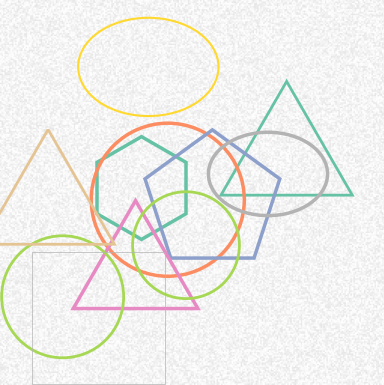[{"shape": "hexagon", "thickness": 2.5, "radius": 0.67, "center": [0.368, 0.512]}, {"shape": "triangle", "thickness": 2, "radius": 0.98, "center": [0.744, 0.592]}, {"shape": "circle", "thickness": 2.5, "radius": 0.99, "center": [0.436, 0.481]}, {"shape": "pentagon", "thickness": 2.5, "radius": 0.92, "center": [0.552, 0.479]}, {"shape": "triangle", "thickness": 2.5, "radius": 0.93, "center": [0.352, 0.292]}, {"shape": "circle", "thickness": 2, "radius": 0.79, "center": [0.163, 0.229]}, {"shape": "circle", "thickness": 2, "radius": 0.69, "center": [0.483, 0.363]}, {"shape": "oval", "thickness": 1.5, "radius": 0.91, "center": [0.385, 0.826]}, {"shape": "triangle", "thickness": 2, "radius": 0.99, "center": [0.125, 0.465]}, {"shape": "oval", "thickness": 2.5, "radius": 0.77, "center": [0.696, 0.548]}, {"shape": "square", "thickness": 0.5, "radius": 0.86, "center": [0.256, 0.174]}]